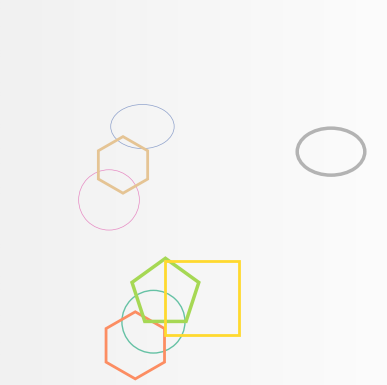[{"shape": "circle", "thickness": 1, "radius": 0.41, "center": [0.396, 0.164]}, {"shape": "hexagon", "thickness": 2, "radius": 0.44, "center": [0.349, 0.103]}, {"shape": "oval", "thickness": 0.5, "radius": 0.41, "center": [0.368, 0.671]}, {"shape": "circle", "thickness": 0.5, "radius": 0.39, "center": [0.281, 0.481]}, {"shape": "pentagon", "thickness": 2.5, "radius": 0.45, "center": [0.427, 0.238]}, {"shape": "square", "thickness": 2, "radius": 0.48, "center": [0.521, 0.225]}, {"shape": "hexagon", "thickness": 2, "radius": 0.37, "center": [0.317, 0.572]}, {"shape": "oval", "thickness": 2.5, "radius": 0.44, "center": [0.854, 0.606]}]